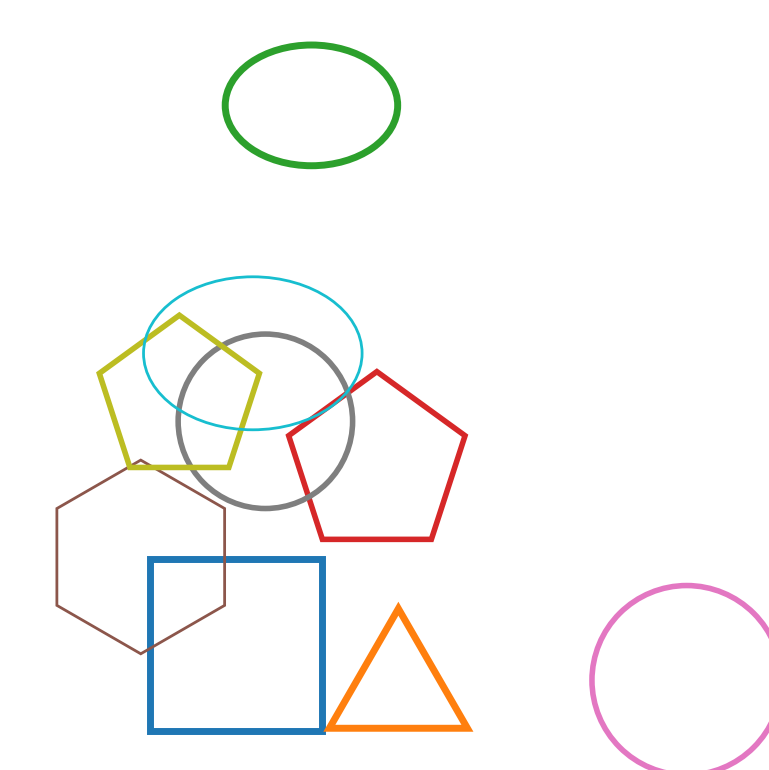[{"shape": "square", "thickness": 2.5, "radius": 0.56, "center": [0.306, 0.163]}, {"shape": "triangle", "thickness": 2.5, "radius": 0.52, "center": [0.517, 0.106]}, {"shape": "oval", "thickness": 2.5, "radius": 0.56, "center": [0.404, 0.863]}, {"shape": "pentagon", "thickness": 2, "radius": 0.6, "center": [0.489, 0.397]}, {"shape": "hexagon", "thickness": 1, "radius": 0.63, "center": [0.183, 0.277]}, {"shape": "circle", "thickness": 2, "radius": 0.62, "center": [0.892, 0.116]}, {"shape": "circle", "thickness": 2, "radius": 0.57, "center": [0.345, 0.453]}, {"shape": "pentagon", "thickness": 2, "radius": 0.55, "center": [0.233, 0.481]}, {"shape": "oval", "thickness": 1, "radius": 0.71, "center": [0.328, 0.541]}]